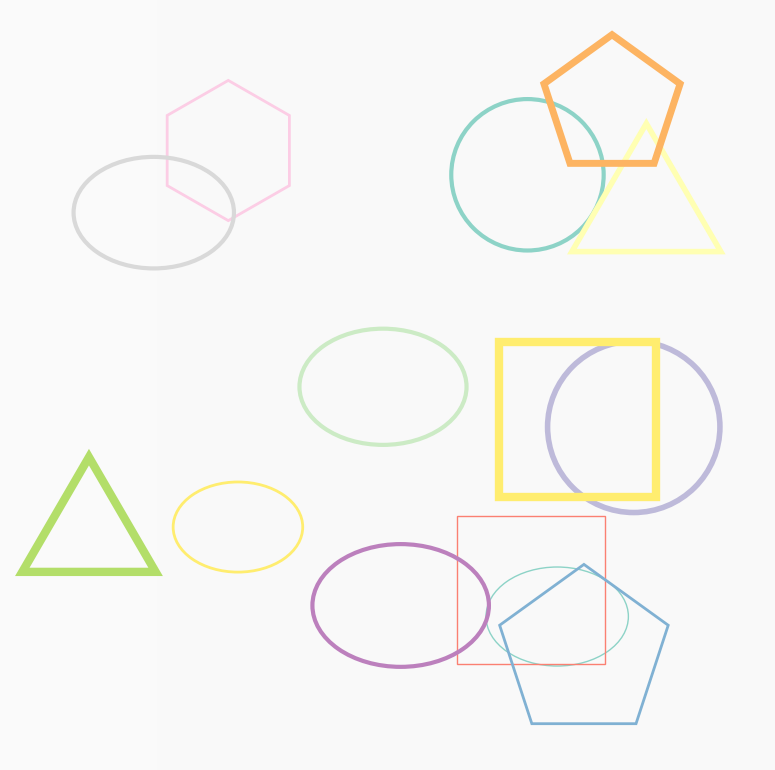[{"shape": "oval", "thickness": 0.5, "radius": 0.46, "center": [0.719, 0.199]}, {"shape": "circle", "thickness": 1.5, "radius": 0.49, "center": [0.681, 0.773]}, {"shape": "triangle", "thickness": 2, "radius": 0.55, "center": [0.834, 0.729]}, {"shape": "circle", "thickness": 2, "radius": 0.56, "center": [0.818, 0.446]}, {"shape": "square", "thickness": 0.5, "radius": 0.48, "center": [0.685, 0.234]}, {"shape": "pentagon", "thickness": 1, "radius": 0.57, "center": [0.753, 0.153]}, {"shape": "pentagon", "thickness": 2.5, "radius": 0.46, "center": [0.79, 0.863]}, {"shape": "triangle", "thickness": 3, "radius": 0.5, "center": [0.115, 0.307]}, {"shape": "hexagon", "thickness": 1, "radius": 0.46, "center": [0.295, 0.805]}, {"shape": "oval", "thickness": 1.5, "radius": 0.52, "center": [0.198, 0.724]}, {"shape": "oval", "thickness": 1.5, "radius": 0.57, "center": [0.517, 0.214]}, {"shape": "oval", "thickness": 1.5, "radius": 0.54, "center": [0.494, 0.498]}, {"shape": "square", "thickness": 3, "radius": 0.51, "center": [0.745, 0.455]}, {"shape": "oval", "thickness": 1, "radius": 0.42, "center": [0.307, 0.316]}]